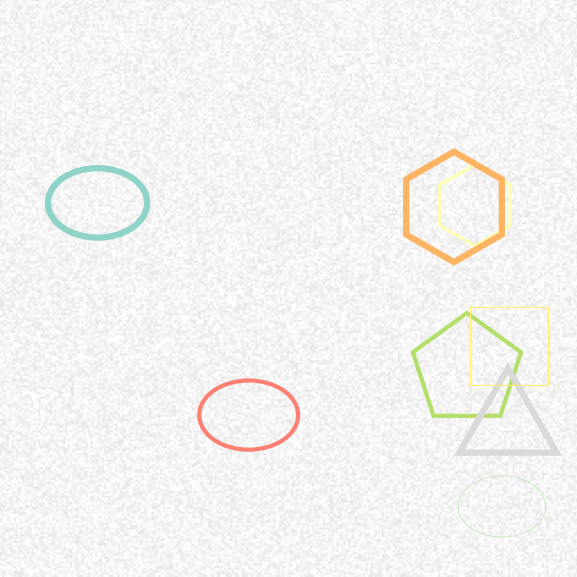[{"shape": "oval", "thickness": 3, "radius": 0.43, "center": [0.169, 0.648]}, {"shape": "hexagon", "thickness": 1.5, "radius": 0.35, "center": [0.822, 0.644]}, {"shape": "oval", "thickness": 2, "radius": 0.43, "center": [0.431, 0.28]}, {"shape": "hexagon", "thickness": 3, "radius": 0.48, "center": [0.786, 0.641]}, {"shape": "pentagon", "thickness": 2, "radius": 0.49, "center": [0.809, 0.359]}, {"shape": "triangle", "thickness": 3, "radius": 0.49, "center": [0.88, 0.264]}, {"shape": "oval", "thickness": 0.5, "radius": 0.38, "center": [0.869, 0.122]}, {"shape": "square", "thickness": 0.5, "radius": 0.34, "center": [0.881, 0.4]}]